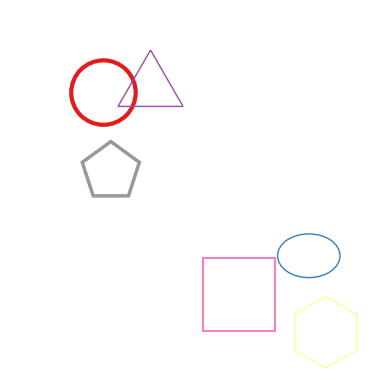[{"shape": "circle", "thickness": 3, "radius": 0.42, "center": [0.269, 0.76]}, {"shape": "oval", "thickness": 1, "radius": 0.41, "center": [0.802, 0.336]}, {"shape": "triangle", "thickness": 1, "radius": 0.49, "center": [0.391, 0.772]}, {"shape": "hexagon", "thickness": 0.5, "radius": 0.47, "center": [0.846, 0.137]}, {"shape": "square", "thickness": 1.5, "radius": 0.47, "center": [0.62, 0.235]}, {"shape": "pentagon", "thickness": 2.5, "radius": 0.39, "center": [0.288, 0.554]}]